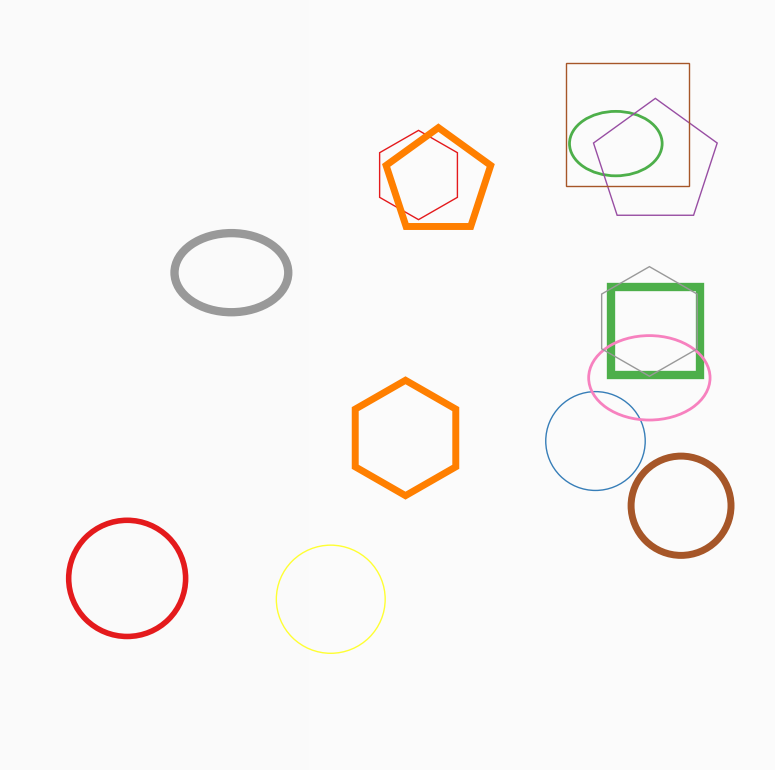[{"shape": "circle", "thickness": 2, "radius": 0.38, "center": [0.164, 0.249]}, {"shape": "hexagon", "thickness": 0.5, "radius": 0.29, "center": [0.54, 0.773]}, {"shape": "circle", "thickness": 0.5, "radius": 0.32, "center": [0.768, 0.427]}, {"shape": "square", "thickness": 3, "radius": 0.29, "center": [0.845, 0.57]}, {"shape": "oval", "thickness": 1, "radius": 0.3, "center": [0.795, 0.814]}, {"shape": "pentagon", "thickness": 0.5, "radius": 0.42, "center": [0.846, 0.788]}, {"shape": "hexagon", "thickness": 2.5, "radius": 0.37, "center": [0.523, 0.431]}, {"shape": "pentagon", "thickness": 2.5, "radius": 0.35, "center": [0.566, 0.763]}, {"shape": "circle", "thickness": 0.5, "radius": 0.35, "center": [0.427, 0.222]}, {"shape": "circle", "thickness": 2.5, "radius": 0.32, "center": [0.879, 0.343]}, {"shape": "square", "thickness": 0.5, "radius": 0.4, "center": [0.809, 0.838]}, {"shape": "oval", "thickness": 1, "radius": 0.39, "center": [0.838, 0.509]}, {"shape": "oval", "thickness": 3, "radius": 0.37, "center": [0.299, 0.646]}, {"shape": "hexagon", "thickness": 0.5, "radius": 0.36, "center": [0.838, 0.583]}]